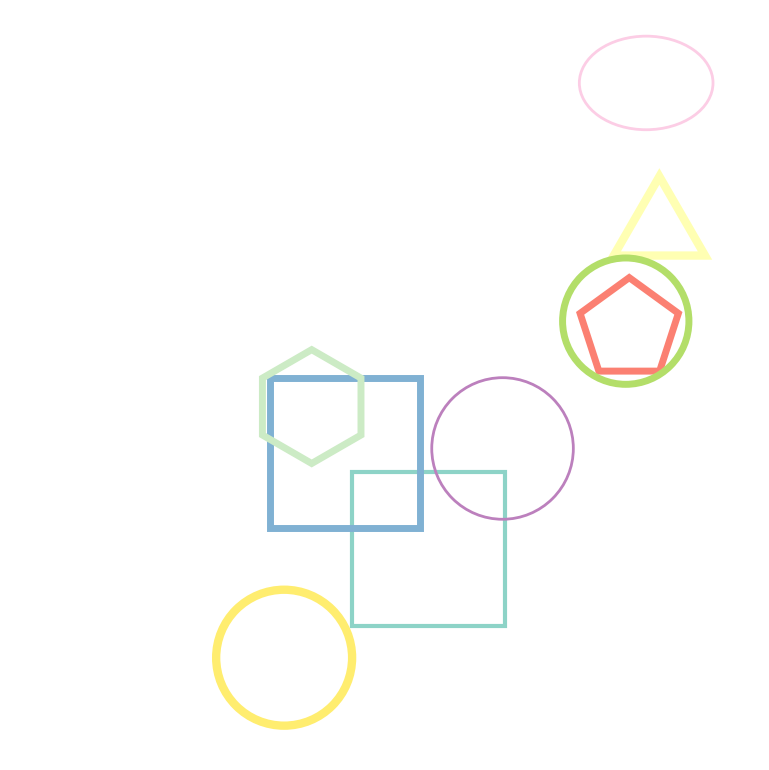[{"shape": "square", "thickness": 1.5, "radius": 0.5, "center": [0.557, 0.287]}, {"shape": "triangle", "thickness": 3, "radius": 0.34, "center": [0.856, 0.702]}, {"shape": "pentagon", "thickness": 2.5, "radius": 0.34, "center": [0.817, 0.572]}, {"shape": "square", "thickness": 2.5, "radius": 0.49, "center": [0.448, 0.412]}, {"shape": "circle", "thickness": 2.5, "radius": 0.41, "center": [0.813, 0.583]}, {"shape": "oval", "thickness": 1, "radius": 0.43, "center": [0.839, 0.892]}, {"shape": "circle", "thickness": 1, "radius": 0.46, "center": [0.653, 0.418]}, {"shape": "hexagon", "thickness": 2.5, "radius": 0.37, "center": [0.405, 0.472]}, {"shape": "circle", "thickness": 3, "radius": 0.44, "center": [0.369, 0.146]}]